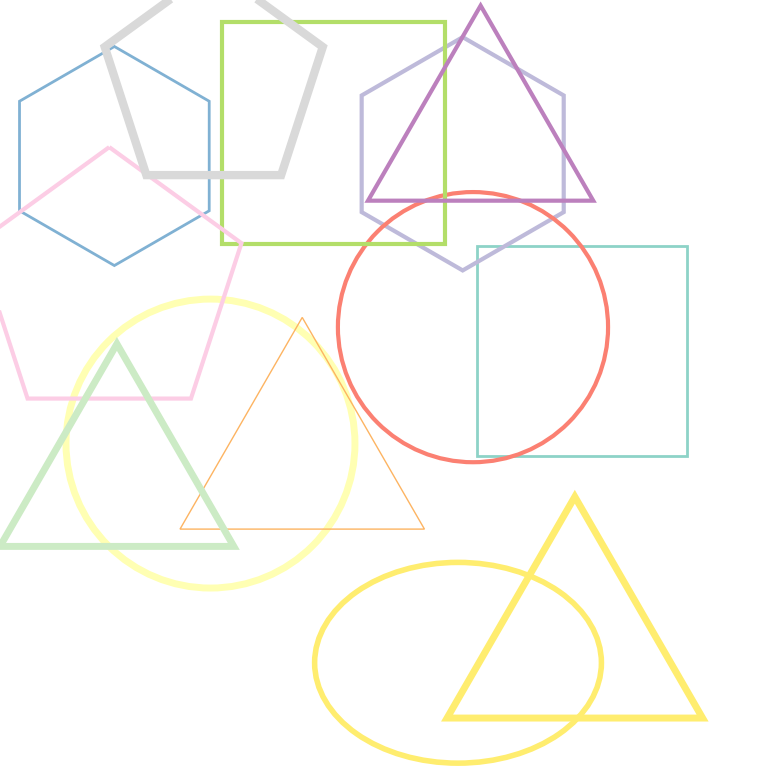[{"shape": "square", "thickness": 1, "radius": 0.68, "center": [0.756, 0.544]}, {"shape": "circle", "thickness": 2.5, "radius": 0.94, "center": [0.273, 0.424]}, {"shape": "hexagon", "thickness": 1.5, "radius": 0.76, "center": [0.601, 0.8]}, {"shape": "circle", "thickness": 1.5, "radius": 0.88, "center": [0.614, 0.575]}, {"shape": "hexagon", "thickness": 1, "radius": 0.71, "center": [0.149, 0.797]}, {"shape": "triangle", "thickness": 0.5, "radius": 0.92, "center": [0.393, 0.404]}, {"shape": "square", "thickness": 1.5, "radius": 0.72, "center": [0.433, 0.828]}, {"shape": "pentagon", "thickness": 1.5, "radius": 0.9, "center": [0.142, 0.628]}, {"shape": "pentagon", "thickness": 3, "radius": 0.74, "center": [0.278, 0.893]}, {"shape": "triangle", "thickness": 1.5, "radius": 0.84, "center": [0.624, 0.824]}, {"shape": "triangle", "thickness": 2.5, "radius": 0.88, "center": [0.152, 0.378]}, {"shape": "oval", "thickness": 2, "radius": 0.93, "center": [0.595, 0.139]}, {"shape": "triangle", "thickness": 2.5, "radius": 0.96, "center": [0.747, 0.163]}]